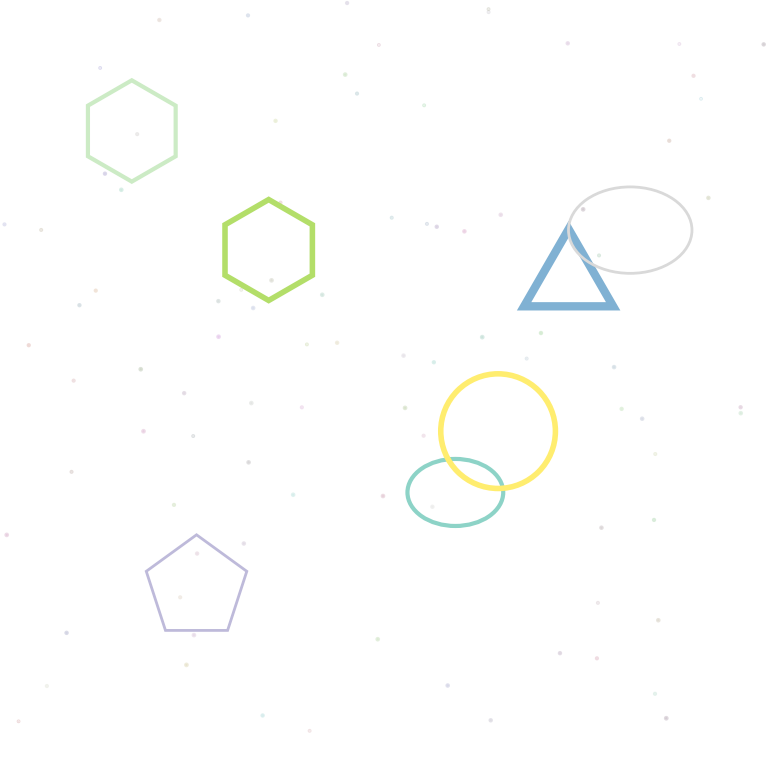[{"shape": "oval", "thickness": 1.5, "radius": 0.31, "center": [0.591, 0.36]}, {"shape": "pentagon", "thickness": 1, "radius": 0.34, "center": [0.255, 0.237]}, {"shape": "triangle", "thickness": 3, "radius": 0.33, "center": [0.738, 0.636]}, {"shape": "hexagon", "thickness": 2, "radius": 0.33, "center": [0.349, 0.675]}, {"shape": "oval", "thickness": 1, "radius": 0.4, "center": [0.818, 0.701]}, {"shape": "hexagon", "thickness": 1.5, "radius": 0.33, "center": [0.171, 0.83]}, {"shape": "circle", "thickness": 2, "radius": 0.37, "center": [0.647, 0.44]}]